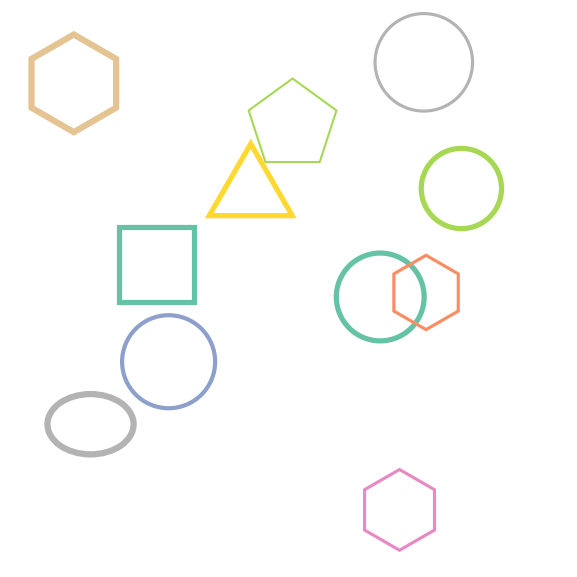[{"shape": "square", "thickness": 2.5, "radius": 0.33, "center": [0.271, 0.541]}, {"shape": "circle", "thickness": 2.5, "radius": 0.38, "center": [0.658, 0.485]}, {"shape": "hexagon", "thickness": 1.5, "radius": 0.32, "center": [0.738, 0.493]}, {"shape": "circle", "thickness": 2, "radius": 0.4, "center": [0.292, 0.373]}, {"shape": "hexagon", "thickness": 1.5, "radius": 0.35, "center": [0.692, 0.116]}, {"shape": "pentagon", "thickness": 1, "radius": 0.4, "center": [0.507, 0.783]}, {"shape": "circle", "thickness": 2.5, "radius": 0.35, "center": [0.799, 0.673]}, {"shape": "triangle", "thickness": 2.5, "radius": 0.41, "center": [0.434, 0.667]}, {"shape": "hexagon", "thickness": 3, "radius": 0.42, "center": [0.128, 0.855]}, {"shape": "circle", "thickness": 1.5, "radius": 0.42, "center": [0.734, 0.891]}, {"shape": "oval", "thickness": 3, "radius": 0.37, "center": [0.157, 0.265]}]